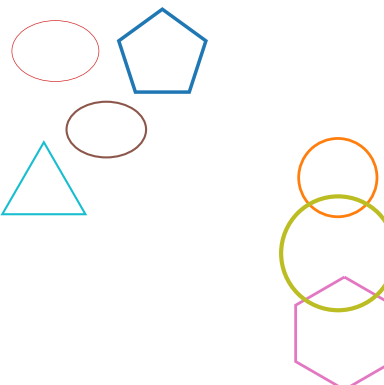[{"shape": "pentagon", "thickness": 2.5, "radius": 0.59, "center": [0.422, 0.857]}, {"shape": "circle", "thickness": 2, "radius": 0.51, "center": [0.877, 0.539]}, {"shape": "oval", "thickness": 0.5, "radius": 0.56, "center": [0.144, 0.867]}, {"shape": "oval", "thickness": 1.5, "radius": 0.52, "center": [0.276, 0.663]}, {"shape": "hexagon", "thickness": 2, "radius": 0.73, "center": [0.895, 0.134]}, {"shape": "circle", "thickness": 3, "radius": 0.74, "center": [0.878, 0.342]}, {"shape": "triangle", "thickness": 1.5, "radius": 0.62, "center": [0.114, 0.506]}]